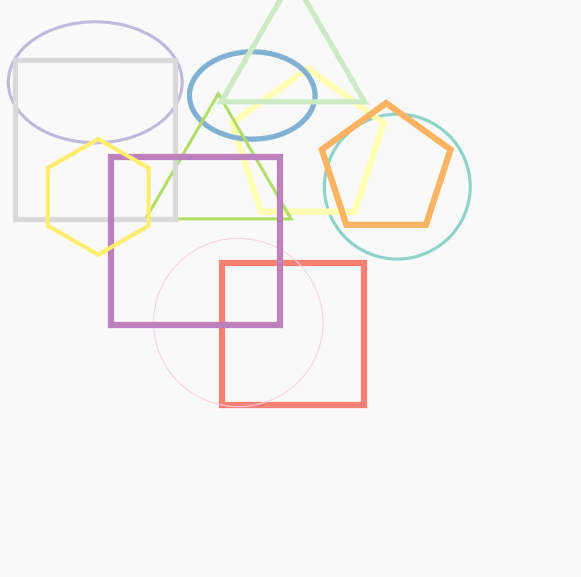[{"shape": "circle", "thickness": 1.5, "radius": 0.63, "center": [0.683, 0.676]}, {"shape": "pentagon", "thickness": 3, "radius": 0.69, "center": [0.53, 0.744]}, {"shape": "oval", "thickness": 1.5, "radius": 0.75, "center": [0.164, 0.857]}, {"shape": "square", "thickness": 3, "radius": 0.61, "center": [0.504, 0.421]}, {"shape": "oval", "thickness": 2.5, "radius": 0.54, "center": [0.434, 0.834]}, {"shape": "pentagon", "thickness": 3, "radius": 0.58, "center": [0.664, 0.704]}, {"shape": "triangle", "thickness": 1.5, "radius": 0.72, "center": [0.376, 0.692]}, {"shape": "circle", "thickness": 0.5, "radius": 0.73, "center": [0.41, 0.441]}, {"shape": "square", "thickness": 2.5, "radius": 0.69, "center": [0.163, 0.758]}, {"shape": "square", "thickness": 3, "radius": 0.73, "center": [0.336, 0.582]}, {"shape": "triangle", "thickness": 2.5, "radius": 0.71, "center": [0.504, 0.894]}, {"shape": "hexagon", "thickness": 2, "radius": 0.5, "center": [0.169, 0.658]}]